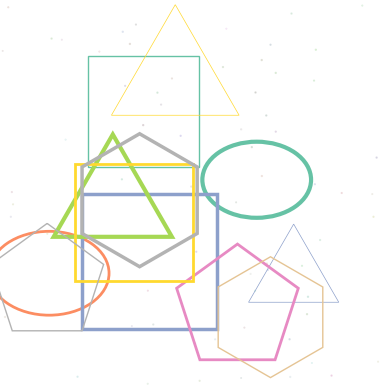[{"shape": "square", "thickness": 1, "radius": 0.72, "center": [0.373, 0.71]}, {"shape": "oval", "thickness": 3, "radius": 0.71, "center": [0.667, 0.533]}, {"shape": "oval", "thickness": 2, "radius": 0.78, "center": [0.128, 0.29]}, {"shape": "square", "thickness": 2.5, "radius": 0.87, "center": [0.388, 0.321]}, {"shape": "triangle", "thickness": 0.5, "radius": 0.68, "center": [0.763, 0.283]}, {"shape": "pentagon", "thickness": 2, "radius": 0.83, "center": [0.617, 0.2]}, {"shape": "triangle", "thickness": 3, "radius": 0.89, "center": [0.293, 0.474]}, {"shape": "square", "thickness": 2, "radius": 0.76, "center": [0.348, 0.422]}, {"shape": "triangle", "thickness": 0.5, "radius": 0.96, "center": [0.455, 0.796]}, {"shape": "hexagon", "thickness": 1, "radius": 0.78, "center": [0.703, 0.176]}, {"shape": "pentagon", "thickness": 1, "radius": 0.77, "center": [0.122, 0.266]}, {"shape": "hexagon", "thickness": 2.5, "radius": 0.86, "center": [0.363, 0.48]}]